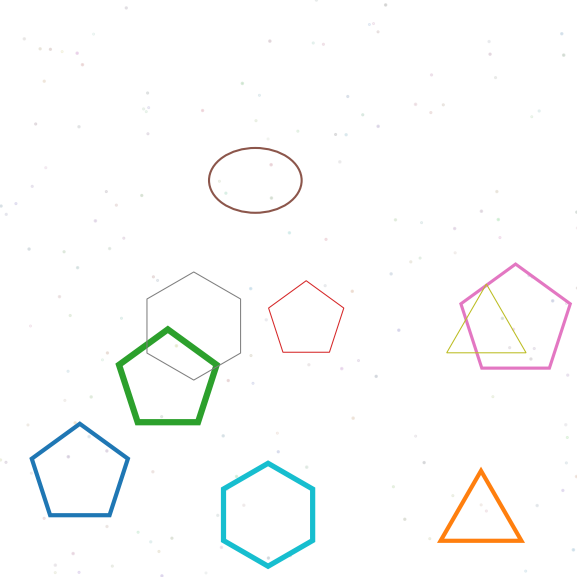[{"shape": "pentagon", "thickness": 2, "radius": 0.44, "center": [0.138, 0.178]}, {"shape": "triangle", "thickness": 2, "radius": 0.4, "center": [0.833, 0.103]}, {"shape": "pentagon", "thickness": 3, "radius": 0.44, "center": [0.291, 0.34]}, {"shape": "pentagon", "thickness": 0.5, "radius": 0.34, "center": [0.53, 0.445]}, {"shape": "oval", "thickness": 1, "radius": 0.4, "center": [0.442, 0.687]}, {"shape": "pentagon", "thickness": 1.5, "radius": 0.5, "center": [0.893, 0.442]}, {"shape": "hexagon", "thickness": 0.5, "radius": 0.47, "center": [0.336, 0.435]}, {"shape": "triangle", "thickness": 0.5, "radius": 0.4, "center": [0.842, 0.428]}, {"shape": "hexagon", "thickness": 2.5, "radius": 0.45, "center": [0.464, 0.108]}]